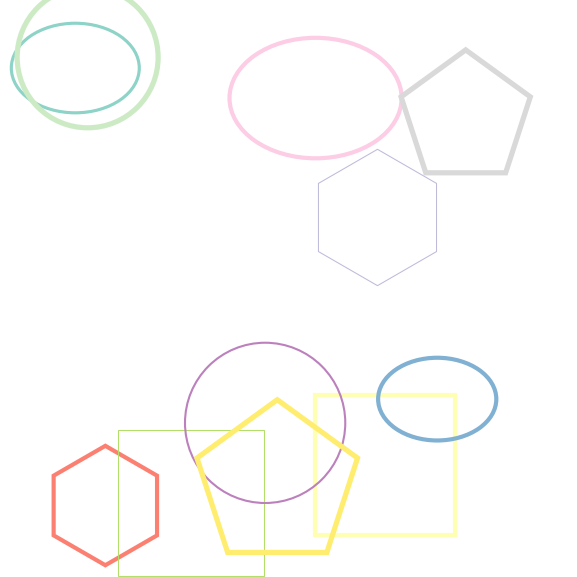[{"shape": "oval", "thickness": 1.5, "radius": 0.55, "center": [0.13, 0.881]}, {"shape": "square", "thickness": 2, "radius": 0.61, "center": [0.666, 0.195]}, {"shape": "hexagon", "thickness": 0.5, "radius": 0.59, "center": [0.654, 0.623]}, {"shape": "hexagon", "thickness": 2, "radius": 0.52, "center": [0.182, 0.124]}, {"shape": "oval", "thickness": 2, "radius": 0.51, "center": [0.757, 0.308]}, {"shape": "square", "thickness": 0.5, "radius": 0.63, "center": [0.331, 0.128]}, {"shape": "oval", "thickness": 2, "radius": 0.75, "center": [0.546, 0.829]}, {"shape": "pentagon", "thickness": 2.5, "radius": 0.59, "center": [0.806, 0.795]}, {"shape": "circle", "thickness": 1, "radius": 0.69, "center": [0.459, 0.267]}, {"shape": "circle", "thickness": 2.5, "radius": 0.61, "center": [0.152, 0.9]}, {"shape": "pentagon", "thickness": 2.5, "radius": 0.73, "center": [0.48, 0.161]}]